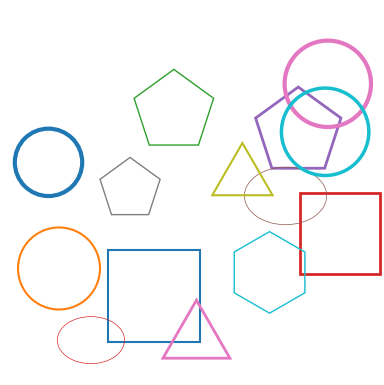[{"shape": "square", "thickness": 1.5, "radius": 0.6, "center": [0.399, 0.23]}, {"shape": "circle", "thickness": 3, "radius": 0.44, "center": [0.126, 0.578]}, {"shape": "circle", "thickness": 1.5, "radius": 0.53, "center": [0.153, 0.303]}, {"shape": "pentagon", "thickness": 1, "radius": 0.54, "center": [0.452, 0.711]}, {"shape": "square", "thickness": 2, "radius": 0.52, "center": [0.884, 0.393]}, {"shape": "oval", "thickness": 0.5, "radius": 0.44, "center": [0.236, 0.117]}, {"shape": "pentagon", "thickness": 2, "radius": 0.58, "center": [0.775, 0.657]}, {"shape": "oval", "thickness": 0.5, "radius": 0.53, "center": [0.742, 0.491]}, {"shape": "circle", "thickness": 3, "radius": 0.56, "center": [0.851, 0.782]}, {"shape": "triangle", "thickness": 2, "radius": 0.5, "center": [0.51, 0.12]}, {"shape": "pentagon", "thickness": 1, "radius": 0.41, "center": [0.338, 0.509]}, {"shape": "triangle", "thickness": 1.5, "radius": 0.45, "center": [0.63, 0.538]}, {"shape": "circle", "thickness": 2.5, "radius": 0.57, "center": [0.845, 0.658]}, {"shape": "hexagon", "thickness": 1, "radius": 0.53, "center": [0.7, 0.292]}]